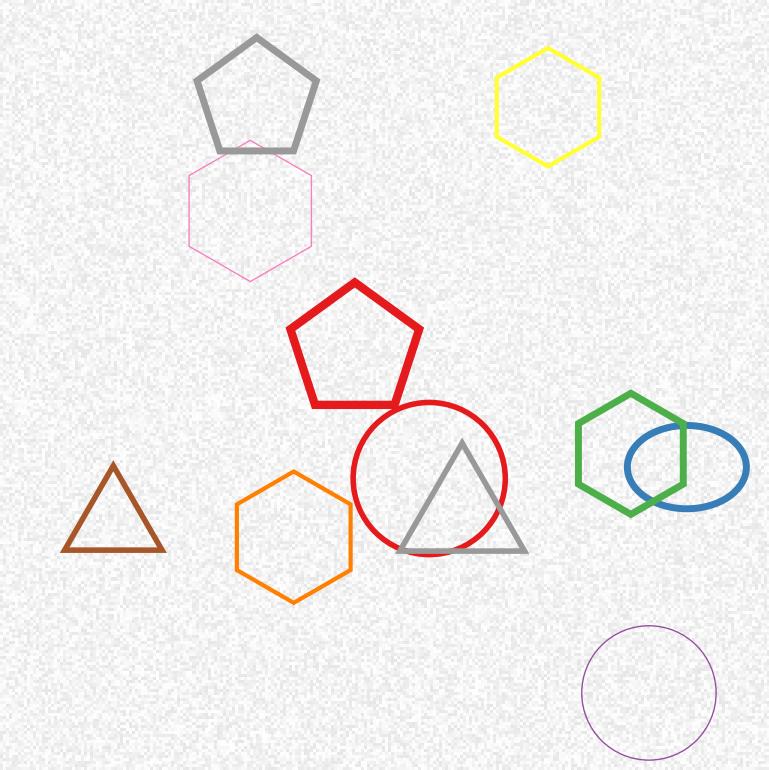[{"shape": "circle", "thickness": 2, "radius": 0.49, "center": [0.557, 0.379]}, {"shape": "pentagon", "thickness": 3, "radius": 0.44, "center": [0.461, 0.545]}, {"shape": "oval", "thickness": 2.5, "radius": 0.39, "center": [0.892, 0.393]}, {"shape": "hexagon", "thickness": 2.5, "radius": 0.39, "center": [0.819, 0.411]}, {"shape": "circle", "thickness": 0.5, "radius": 0.44, "center": [0.843, 0.1]}, {"shape": "hexagon", "thickness": 1.5, "radius": 0.43, "center": [0.381, 0.302]}, {"shape": "hexagon", "thickness": 1.5, "radius": 0.38, "center": [0.712, 0.861]}, {"shape": "triangle", "thickness": 2, "radius": 0.37, "center": [0.147, 0.322]}, {"shape": "hexagon", "thickness": 0.5, "radius": 0.46, "center": [0.325, 0.726]}, {"shape": "triangle", "thickness": 2, "radius": 0.47, "center": [0.6, 0.331]}, {"shape": "pentagon", "thickness": 2.5, "radius": 0.41, "center": [0.333, 0.87]}]